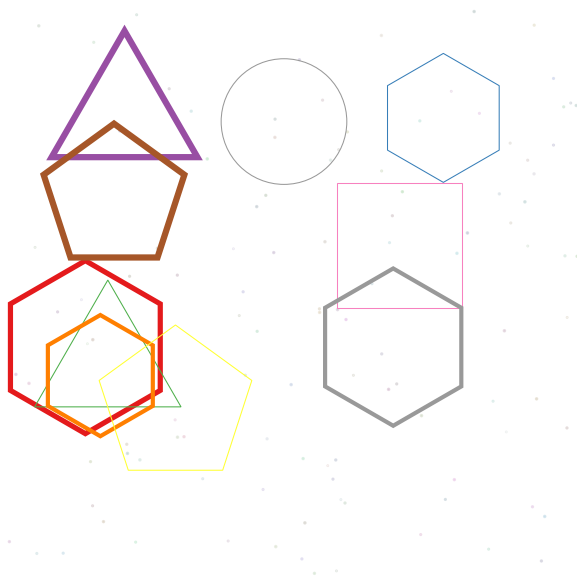[{"shape": "hexagon", "thickness": 2.5, "radius": 0.75, "center": [0.148, 0.398]}, {"shape": "hexagon", "thickness": 0.5, "radius": 0.56, "center": [0.768, 0.795]}, {"shape": "triangle", "thickness": 0.5, "radius": 0.73, "center": [0.187, 0.368]}, {"shape": "triangle", "thickness": 3, "radius": 0.73, "center": [0.216, 0.8]}, {"shape": "hexagon", "thickness": 2, "radius": 0.52, "center": [0.174, 0.349]}, {"shape": "pentagon", "thickness": 0.5, "radius": 0.7, "center": [0.304, 0.297]}, {"shape": "pentagon", "thickness": 3, "radius": 0.64, "center": [0.197, 0.657]}, {"shape": "square", "thickness": 0.5, "radius": 0.54, "center": [0.692, 0.573]}, {"shape": "hexagon", "thickness": 2, "radius": 0.68, "center": [0.681, 0.398]}, {"shape": "circle", "thickness": 0.5, "radius": 0.54, "center": [0.492, 0.789]}]